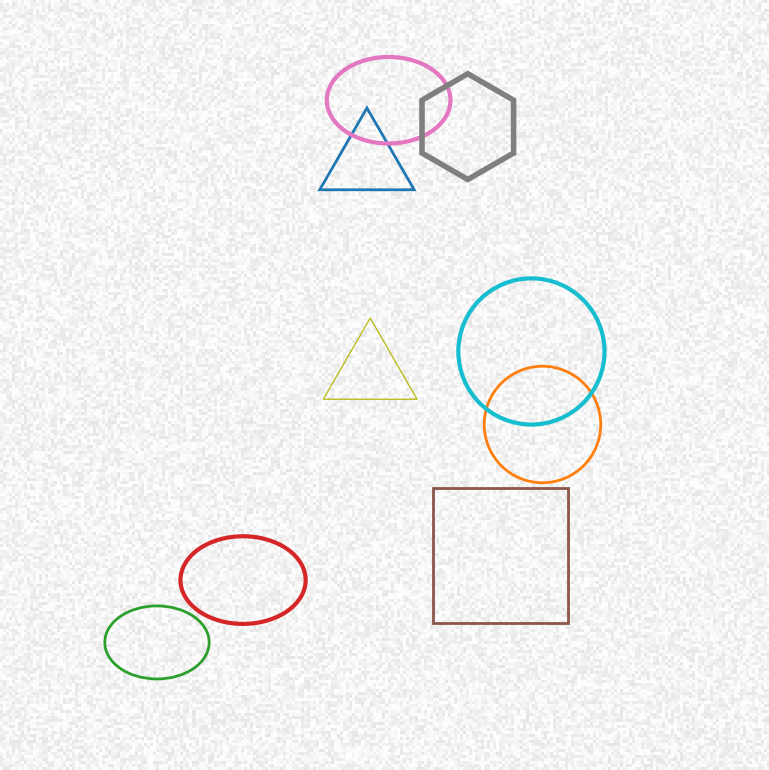[{"shape": "triangle", "thickness": 1, "radius": 0.35, "center": [0.477, 0.789]}, {"shape": "circle", "thickness": 1, "radius": 0.38, "center": [0.704, 0.449]}, {"shape": "oval", "thickness": 1, "radius": 0.34, "center": [0.204, 0.166]}, {"shape": "oval", "thickness": 1.5, "radius": 0.41, "center": [0.316, 0.247]}, {"shape": "square", "thickness": 1, "radius": 0.44, "center": [0.649, 0.278]}, {"shape": "oval", "thickness": 1.5, "radius": 0.4, "center": [0.505, 0.87]}, {"shape": "hexagon", "thickness": 2, "radius": 0.34, "center": [0.608, 0.836]}, {"shape": "triangle", "thickness": 0.5, "radius": 0.35, "center": [0.481, 0.517]}, {"shape": "circle", "thickness": 1.5, "radius": 0.47, "center": [0.69, 0.544]}]